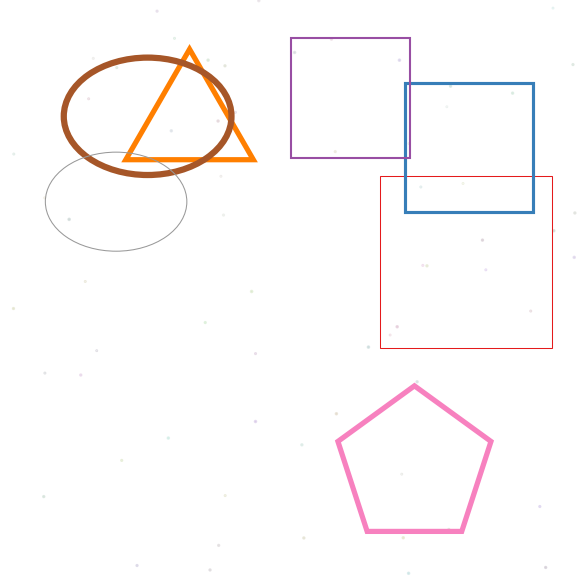[{"shape": "square", "thickness": 0.5, "radius": 0.75, "center": [0.806, 0.546]}, {"shape": "square", "thickness": 1.5, "radius": 0.56, "center": [0.812, 0.743]}, {"shape": "square", "thickness": 1, "radius": 0.52, "center": [0.606, 0.83]}, {"shape": "triangle", "thickness": 2.5, "radius": 0.64, "center": [0.328, 0.786]}, {"shape": "oval", "thickness": 3, "radius": 0.73, "center": [0.256, 0.798]}, {"shape": "pentagon", "thickness": 2.5, "radius": 0.7, "center": [0.718, 0.192]}, {"shape": "oval", "thickness": 0.5, "radius": 0.61, "center": [0.201, 0.65]}]